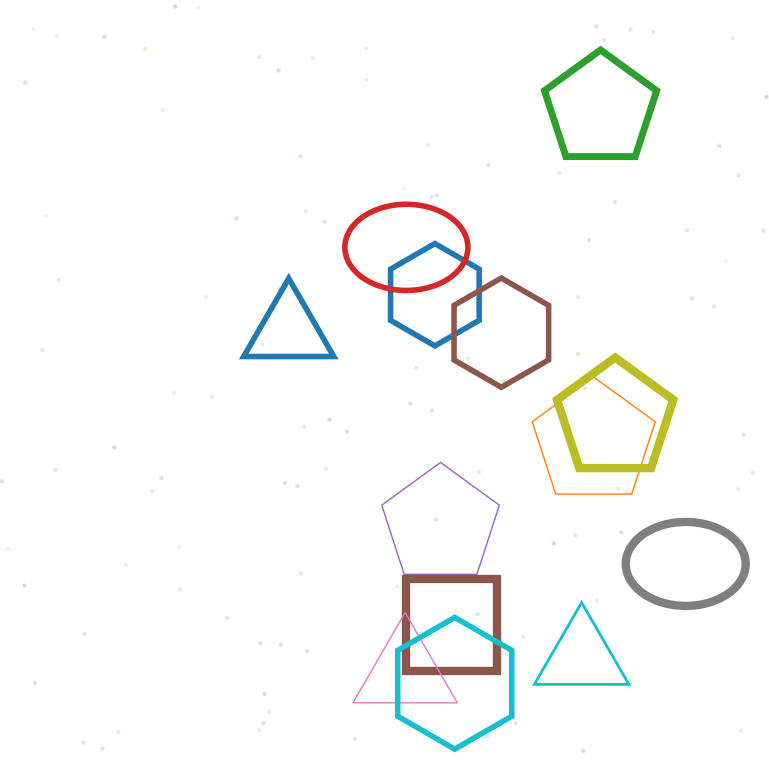[{"shape": "hexagon", "thickness": 2, "radius": 0.33, "center": [0.565, 0.617]}, {"shape": "triangle", "thickness": 2, "radius": 0.34, "center": [0.375, 0.571]}, {"shape": "pentagon", "thickness": 0.5, "radius": 0.42, "center": [0.771, 0.426]}, {"shape": "pentagon", "thickness": 2.5, "radius": 0.38, "center": [0.78, 0.859]}, {"shape": "oval", "thickness": 2, "radius": 0.4, "center": [0.528, 0.679]}, {"shape": "pentagon", "thickness": 0.5, "radius": 0.4, "center": [0.572, 0.319]}, {"shape": "hexagon", "thickness": 2, "radius": 0.35, "center": [0.651, 0.568]}, {"shape": "square", "thickness": 3, "radius": 0.3, "center": [0.586, 0.188]}, {"shape": "triangle", "thickness": 0.5, "radius": 0.39, "center": [0.526, 0.126]}, {"shape": "oval", "thickness": 3, "radius": 0.39, "center": [0.891, 0.268]}, {"shape": "pentagon", "thickness": 3, "radius": 0.4, "center": [0.799, 0.456]}, {"shape": "hexagon", "thickness": 2, "radius": 0.43, "center": [0.591, 0.113]}, {"shape": "triangle", "thickness": 1, "radius": 0.35, "center": [0.755, 0.147]}]